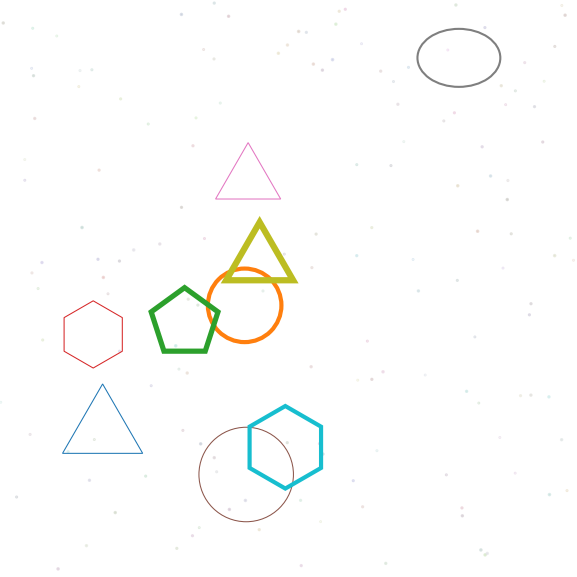[{"shape": "triangle", "thickness": 0.5, "radius": 0.4, "center": [0.178, 0.254]}, {"shape": "circle", "thickness": 2, "radius": 0.32, "center": [0.424, 0.47]}, {"shape": "pentagon", "thickness": 2.5, "radius": 0.3, "center": [0.32, 0.44]}, {"shape": "hexagon", "thickness": 0.5, "radius": 0.29, "center": [0.161, 0.42]}, {"shape": "circle", "thickness": 0.5, "radius": 0.41, "center": [0.426, 0.178]}, {"shape": "triangle", "thickness": 0.5, "radius": 0.33, "center": [0.43, 0.687]}, {"shape": "oval", "thickness": 1, "radius": 0.36, "center": [0.795, 0.899]}, {"shape": "triangle", "thickness": 3, "radius": 0.33, "center": [0.45, 0.547]}, {"shape": "hexagon", "thickness": 2, "radius": 0.36, "center": [0.494, 0.225]}]